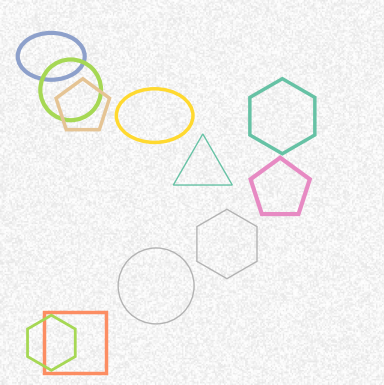[{"shape": "hexagon", "thickness": 2.5, "radius": 0.49, "center": [0.733, 0.698]}, {"shape": "triangle", "thickness": 1, "radius": 0.44, "center": [0.527, 0.564]}, {"shape": "square", "thickness": 2.5, "radius": 0.4, "center": [0.195, 0.11]}, {"shape": "oval", "thickness": 3, "radius": 0.43, "center": [0.133, 0.854]}, {"shape": "pentagon", "thickness": 3, "radius": 0.4, "center": [0.728, 0.509]}, {"shape": "hexagon", "thickness": 2, "radius": 0.36, "center": [0.133, 0.11]}, {"shape": "circle", "thickness": 3, "radius": 0.39, "center": [0.184, 0.767]}, {"shape": "oval", "thickness": 2.5, "radius": 0.5, "center": [0.402, 0.7]}, {"shape": "pentagon", "thickness": 2.5, "radius": 0.37, "center": [0.215, 0.722]}, {"shape": "hexagon", "thickness": 1, "radius": 0.45, "center": [0.589, 0.366]}, {"shape": "circle", "thickness": 1, "radius": 0.49, "center": [0.405, 0.257]}]